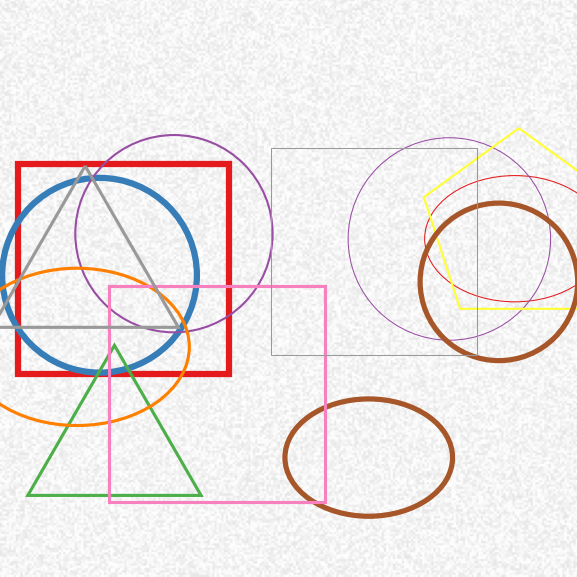[{"shape": "square", "thickness": 3, "radius": 0.91, "center": [0.214, 0.533]}, {"shape": "oval", "thickness": 0.5, "radius": 0.78, "center": [0.891, 0.586]}, {"shape": "circle", "thickness": 3, "radius": 0.84, "center": [0.172, 0.523]}, {"shape": "triangle", "thickness": 1.5, "radius": 0.87, "center": [0.198, 0.228]}, {"shape": "circle", "thickness": 0.5, "radius": 0.88, "center": [0.778, 0.585]}, {"shape": "circle", "thickness": 1, "radius": 0.85, "center": [0.301, 0.594]}, {"shape": "oval", "thickness": 1.5, "radius": 0.97, "center": [0.133, 0.398]}, {"shape": "pentagon", "thickness": 1, "radius": 0.86, "center": [0.898, 0.604]}, {"shape": "oval", "thickness": 2.5, "radius": 0.73, "center": [0.639, 0.207]}, {"shape": "circle", "thickness": 2.5, "radius": 0.68, "center": [0.864, 0.511]}, {"shape": "square", "thickness": 1.5, "radius": 0.93, "center": [0.375, 0.317]}, {"shape": "square", "thickness": 0.5, "radius": 0.89, "center": [0.648, 0.563]}, {"shape": "triangle", "thickness": 1.5, "radius": 0.93, "center": [0.147, 0.526]}]